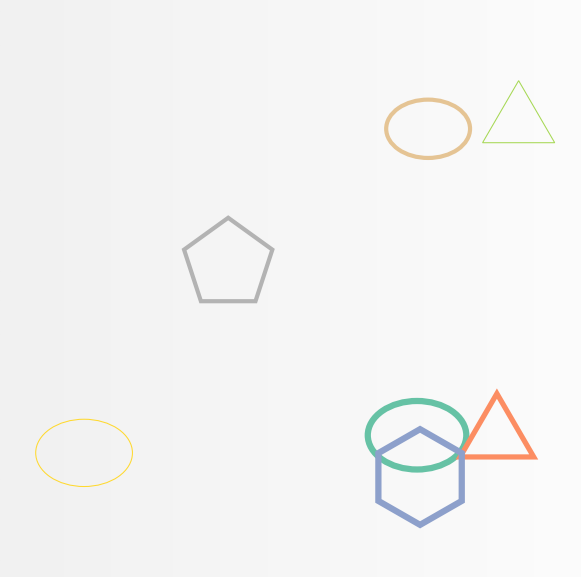[{"shape": "oval", "thickness": 3, "radius": 0.42, "center": [0.717, 0.245]}, {"shape": "triangle", "thickness": 2.5, "radius": 0.37, "center": [0.855, 0.244]}, {"shape": "hexagon", "thickness": 3, "radius": 0.41, "center": [0.723, 0.173]}, {"shape": "triangle", "thickness": 0.5, "radius": 0.36, "center": [0.892, 0.788]}, {"shape": "oval", "thickness": 0.5, "radius": 0.42, "center": [0.145, 0.215]}, {"shape": "oval", "thickness": 2, "radius": 0.36, "center": [0.737, 0.776]}, {"shape": "pentagon", "thickness": 2, "radius": 0.4, "center": [0.393, 0.542]}]